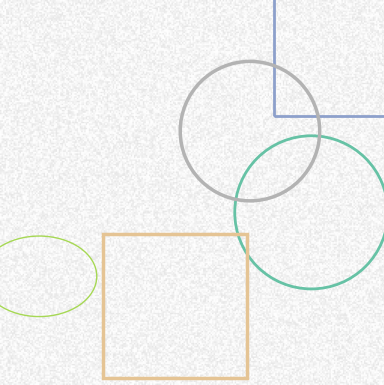[{"shape": "circle", "thickness": 2, "radius": 0.99, "center": [0.809, 0.448]}, {"shape": "square", "thickness": 2, "radius": 0.84, "center": [0.88, 0.865]}, {"shape": "oval", "thickness": 1, "radius": 0.75, "center": [0.102, 0.282]}, {"shape": "square", "thickness": 2.5, "radius": 0.94, "center": [0.455, 0.205]}, {"shape": "circle", "thickness": 2.5, "radius": 0.91, "center": [0.649, 0.659]}]